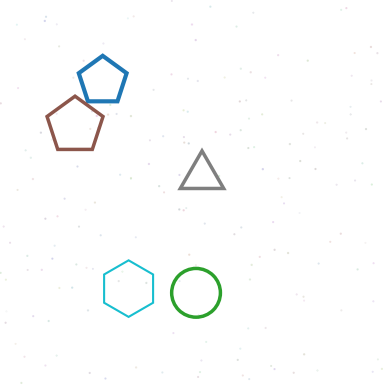[{"shape": "pentagon", "thickness": 3, "radius": 0.33, "center": [0.267, 0.79]}, {"shape": "circle", "thickness": 2.5, "radius": 0.32, "center": [0.509, 0.239]}, {"shape": "pentagon", "thickness": 2.5, "radius": 0.38, "center": [0.195, 0.674]}, {"shape": "triangle", "thickness": 2.5, "radius": 0.33, "center": [0.525, 0.543]}, {"shape": "hexagon", "thickness": 1.5, "radius": 0.37, "center": [0.334, 0.25]}]